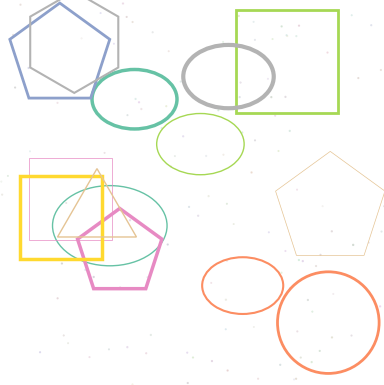[{"shape": "oval", "thickness": 1, "radius": 0.74, "center": [0.285, 0.414]}, {"shape": "oval", "thickness": 2.5, "radius": 0.55, "center": [0.349, 0.742]}, {"shape": "circle", "thickness": 2, "radius": 0.66, "center": [0.853, 0.162]}, {"shape": "oval", "thickness": 1.5, "radius": 0.53, "center": [0.63, 0.258]}, {"shape": "pentagon", "thickness": 2, "radius": 0.68, "center": [0.155, 0.856]}, {"shape": "square", "thickness": 0.5, "radius": 0.53, "center": [0.183, 0.484]}, {"shape": "pentagon", "thickness": 2.5, "radius": 0.58, "center": [0.311, 0.343]}, {"shape": "square", "thickness": 2, "radius": 0.67, "center": [0.745, 0.84]}, {"shape": "oval", "thickness": 1, "radius": 0.57, "center": [0.521, 0.626]}, {"shape": "square", "thickness": 2.5, "radius": 0.53, "center": [0.158, 0.435]}, {"shape": "triangle", "thickness": 1, "radius": 0.59, "center": [0.252, 0.444]}, {"shape": "pentagon", "thickness": 0.5, "radius": 0.75, "center": [0.858, 0.457]}, {"shape": "oval", "thickness": 3, "radius": 0.59, "center": [0.594, 0.801]}, {"shape": "hexagon", "thickness": 1.5, "radius": 0.66, "center": [0.193, 0.891]}]